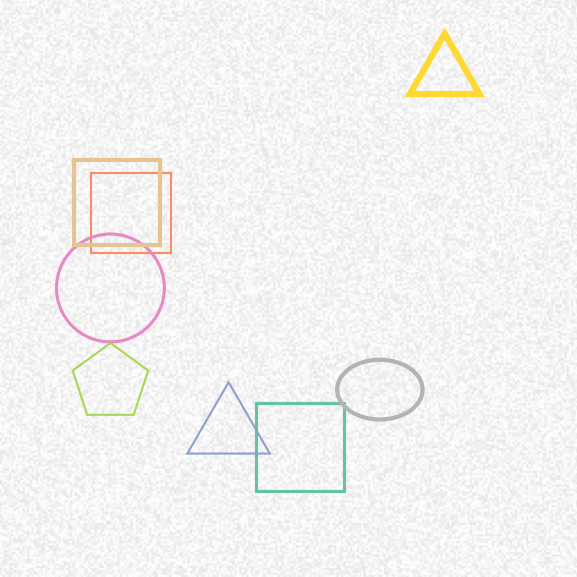[{"shape": "square", "thickness": 1.5, "radius": 0.38, "center": [0.519, 0.226]}, {"shape": "square", "thickness": 1, "radius": 0.35, "center": [0.227, 0.63]}, {"shape": "triangle", "thickness": 1, "radius": 0.41, "center": [0.396, 0.255]}, {"shape": "circle", "thickness": 1.5, "radius": 0.47, "center": [0.191, 0.501]}, {"shape": "pentagon", "thickness": 1, "radius": 0.34, "center": [0.191, 0.336]}, {"shape": "triangle", "thickness": 3, "radius": 0.35, "center": [0.77, 0.871]}, {"shape": "square", "thickness": 2, "radius": 0.37, "center": [0.203, 0.649]}, {"shape": "oval", "thickness": 2, "radius": 0.37, "center": [0.658, 0.325]}]